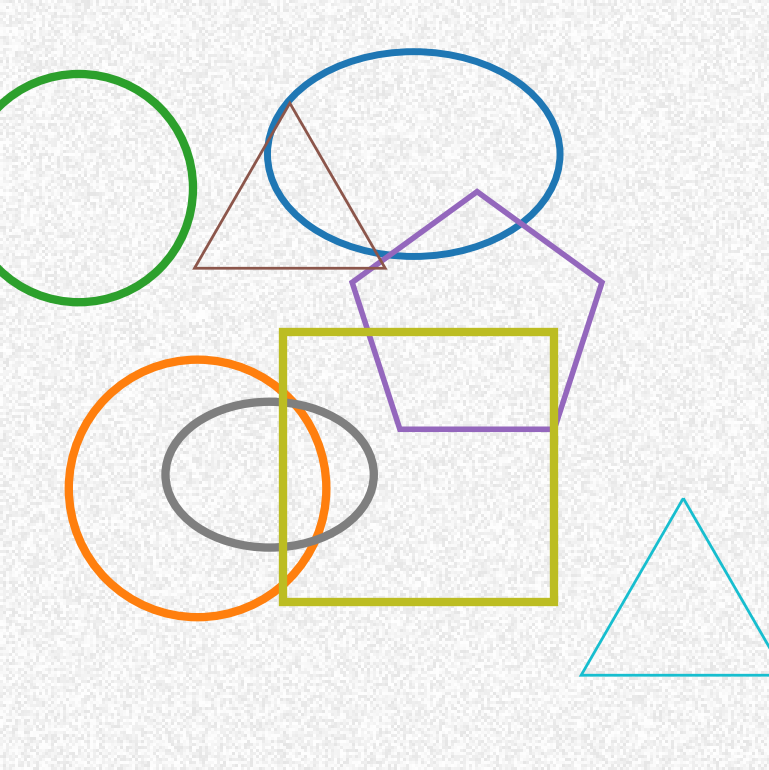[{"shape": "oval", "thickness": 2.5, "radius": 0.95, "center": [0.537, 0.8]}, {"shape": "circle", "thickness": 3, "radius": 0.84, "center": [0.257, 0.366]}, {"shape": "circle", "thickness": 3, "radius": 0.74, "center": [0.102, 0.756]}, {"shape": "pentagon", "thickness": 2, "radius": 0.85, "center": [0.62, 0.581]}, {"shape": "triangle", "thickness": 1, "radius": 0.71, "center": [0.376, 0.723]}, {"shape": "oval", "thickness": 3, "radius": 0.68, "center": [0.35, 0.384]}, {"shape": "square", "thickness": 3, "radius": 0.88, "center": [0.544, 0.394]}, {"shape": "triangle", "thickness": 1, "radius": 0.77, "center": [0.887, 0.2]}]